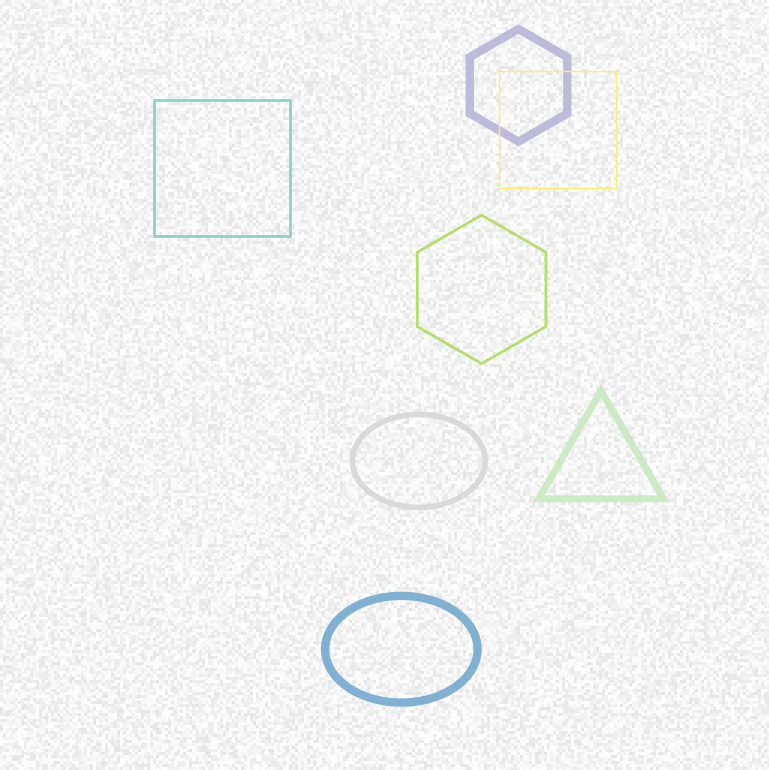[{"shape": "square", "thickness": 1, "radius": 0.44, "center": [0.288, 0.782]}, {"shape": "hexagon", "thickness": 3, "radius": 0.37, "center": [0.673, 0.889]}, {"shape": "oval", "thickness": 3, "radius": 0.5, "center": [0.521, 0.157]}, {"shape": "hexagon", "thickness": 1, "radius": 0.48, "center": [0.625, 0.624]}, {"shape": "oval", "thickness": 2, "radius": 0.43, "center": [0.544, 0.401]}, {"shape": "triangle", "thickness": 2.5, "radius": 0.47, "center": [0.781, 0.399]}, {"shape": "square", "thickness": 0.5, "radius": 0.38, "center": [0.724, 0.832]}]